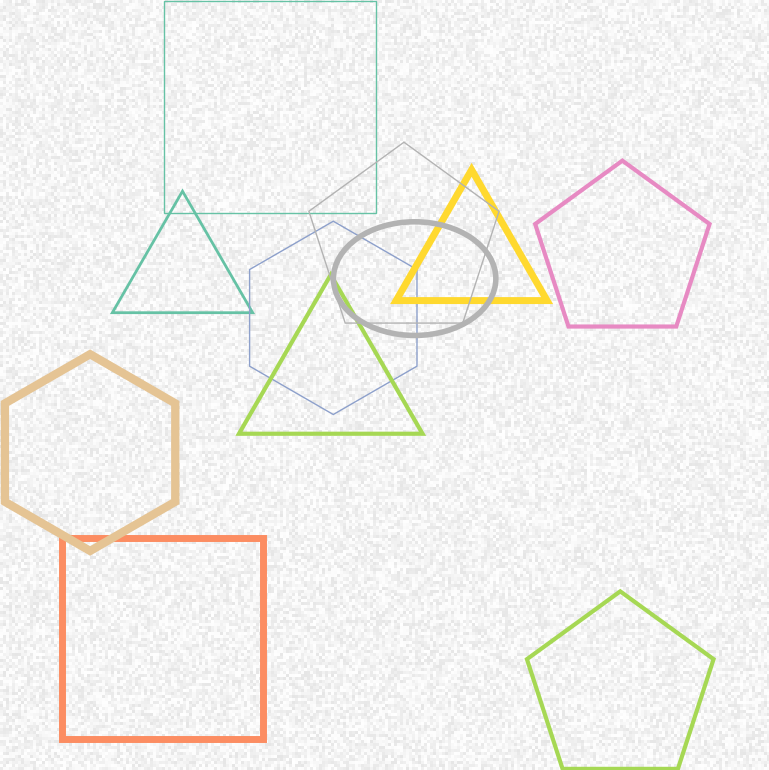[{"shape": "square", "thickness": 0.5, "radius": 0.69, "center": [0.35, 0.861]}, {"shape": "triangle", "thickness": 1, "radius": 0.53, "center": [0.237, 0.647]}, {"shape": "square", "thickness": 2.5, "radius": 0.65, "center": [0.211, 0.171]}, {"shape": "hexagon", "thickness": 0.5, "radius": 0.63, "center": [0.433, 0.587]}, {"shape": "pentagon", "thickness": 1.5, "radius": 0.6, "center": [0.808, 0.672]}, {"shape": "pentagon", "thickness": 1.5, "radius": 0.64, "center": [0.806, 0.105]}, {"shape": "triangle", "thickness": 1.5, "radius": 0.69, "center": [0.43, 0.506]}, {"shape": "triangle", "thickness": 2.5, "radius": 0.57, "center": [0.612, 0.666]}, {"shape": "hexagon", "thickness": 3, "radius": 0.64, "center": [0.117, 0.412]}, {"shape": "pentagon", "thickness": 0.5, "radius": 0.65, "center": [0.525, 0.685]}, {"shape": "oval", "thickness": 2, "radius": 0.53, "center": [0.539, 0.638]}]